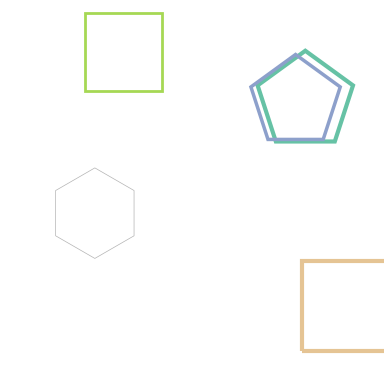[{"shape": "pentagon", "thickness": 3, "radius": 0.65, "center": [0.793, 0.738]}, {"shape": "pentagon", "thickness": 2.5, "radius": 0.61, "center": [0.768, 0.736]}, {"shape": "square", "thickness": 2, "radius": 0.5, "center": [0.321, 0.865]}, {"shape": "square", "thickness": 3, "radius": 0.58, "center": [0.9, 0.204]}, {"shape": "hexagon", "thickness": 0.5, "radius": 0.59, "center": [0.246, 0.446]}]